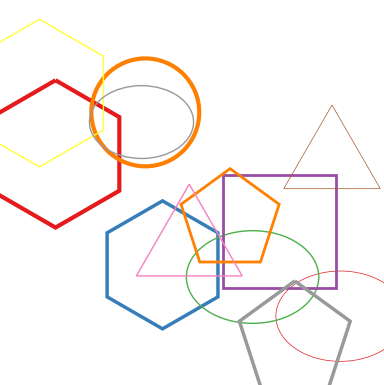[{"shape": "hexagon", "thickness": 3, "radius": 0.96, "center": [0.144, 0.6]}, {"shape": "oval", "thickness": 0.5, "radius": 0.84, "center": [0.884, 0.179]}, {"shape": "hexagon", "thickness": 2.5, "radius": 0.83, "center": [0.422, 0.312]}, {"shape": "oval", "thickness": 1, "radius": 0.86, "center": [0.656, 0.28]}, {"shape": "square", "thickness": 2, "radius": 0.73, "center": [0.726, 0.399]}, {"shape": "pentagon", "thickness": 2, "radius": 0.67, "center": [0.598, 0.428]}, {"shape": "circle", "thickness": 3, "radius": 0.7, "center": [0.377, 0.708]}, {"shape": "hexagon", "thickness": 1, "radius": 0.96, "center": [0.103, 0.758]}, {"shape": "triangle", "thickness": 0.5, "radius": 0.72, "center": [0.862, 0.582]}, {"shape": "triangle", "thickness": 1, "radius": 0.79, "center": [0.492, 0.363]}, {"shape": "pentagon", "thickness": 2.5, "radius": 0.76, "center": [0.766, 0.119]}, {"shape": "oval", "thickness": 1, "radius": 0.68, "center": [0.368, 0.683]}]